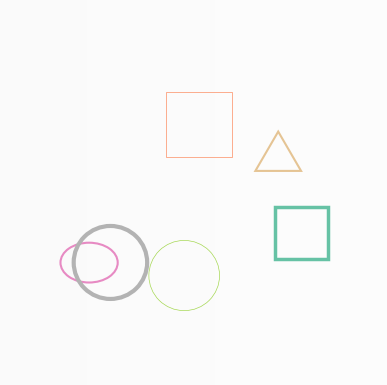[{"shape": "square", "thickness": 2.5, "radius": 0.34, "center": [0.778, 0.396]}, {"shape": "square", "thickness": 0.5, "radius": 0.42, "center": [0.514, 0.676]}, {"shape": "oval", "thickness": 1.5, "radius": 0.37, "center": [0.23, 0.318]}, {"shape": "circle", "thickness": 0.5, "radius": 0.46, "center": [0.475, 0.284]}, {"shape": "triangle", "thickness": 1.5, "radius": 0.34, "center": [0.718, 0.59]}, {"shape": "circle", "thickness": 3, "radius": 0.47, "center": [0.285, 0.318]}]